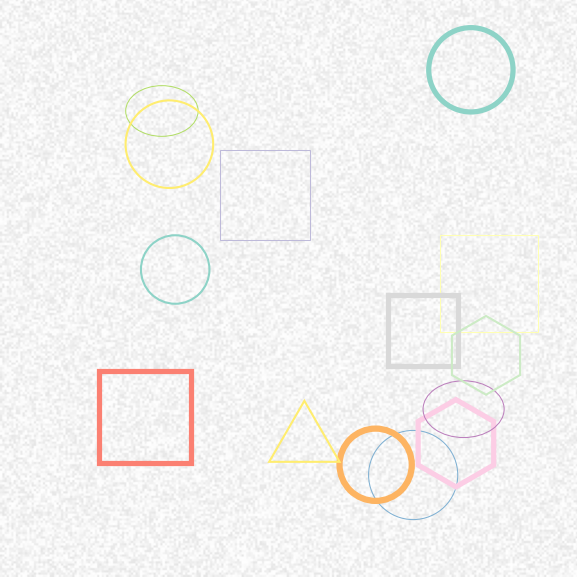[{"shape": "circle", "thickness": 2.5, "radius": 0.37, "center": [0.815, 0.878]}, {"shape": "circle", "thickness": 1, "radius": 0.3, "center": [0.303, 0.532]}, {"shape": "square", "thickness": 0.5, "radius": 0.42, "center": [0.847, 0.509]}, {"shape": "square", "thickness": 0.5, "radius": 0.39, "center": [0.459, 0.662]}, {"shape": "square", "thickness": 2.5, "radius": 0.4, "center": [0.251, 0.277]}, {"shape": "circle", "thickness": 0.5, "radius": 0.39, "center": [0.715, 0.177]}, {"shape": "circle", "thickness": 3, "radius": 0.31, "center": [0.65, 0.194]}, {"shape": "oval", "thickness": 0.5, "radius": 0.31, "center": [0.28, 0.807]}, {"shape": "hexagon", "thickness": 2.5, "radius": 0.38, "center": [0.789, 0.232]}, {"shape": "square", "thickness": 2.5, "radius": 0.3, "center": [0.732, 0.427]}, {"shape": "oval", "thickness": 0.5, "radius": 0.35, "center": [0.803, 0.291]}, {"shape": "hexagon", "thickness": 1, "radius": 0.34, "center": [0.842, 0.384]}, {"shape": "circle", "thickness": 1, "radius": 0.38, "center": [0.293, 0.749]}, {"shape": "triangle", "thickness": 1, "radius": 0.35, "center": [0.527, 0.235]}]